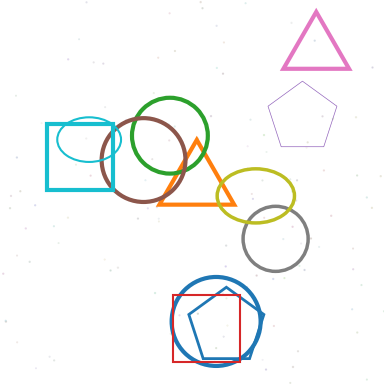[{"shape": "circle", "thickness": 3, "radius": 0.58, "center": [0.561, 0.165]}, {"shape": "pentagon", "thickness": 2, "radius": 0.51, "center": [0.588, 0.151]}, {"shape": "triangle", "thickness": 3, "radius": 0.56, "center": [0.511, 0.524]}, {"shape": "circle", "thickness": 3, "radius": 0.49, "center": [0.441, 0.648]}, {"shape": "square", "thickness": 1.5, "radius": 0.44, "center": [0.536, 0.147]}, {"shape": "pentagon", "thickness": 0.5, "radius": 0.47, "center": [0.786, 0.695]}, {"shape": "circle", "thickness": 3, "radius": 0.54, "center": [0.373, 0.584]}, {"shape": "triangle", "thickness": 3, "radius": 0.49, "center": [0.821, 0.871]}, {"shape": "circle", "thickness": 2.5, "radius": 0.42, "center": [0.716, 0.38]}, {"shape": "oval", "thickness": 2.5, "radius": 0.5, "center": [0.664, 0.491]}, {"shape": "square", "thickness": 3, "radius": 0.43, "center": [0.208, 0.592]}, {"shape": "oval", "thickness": 1.5, "radius": 0.41, "center": [0.232, 0.637]}]